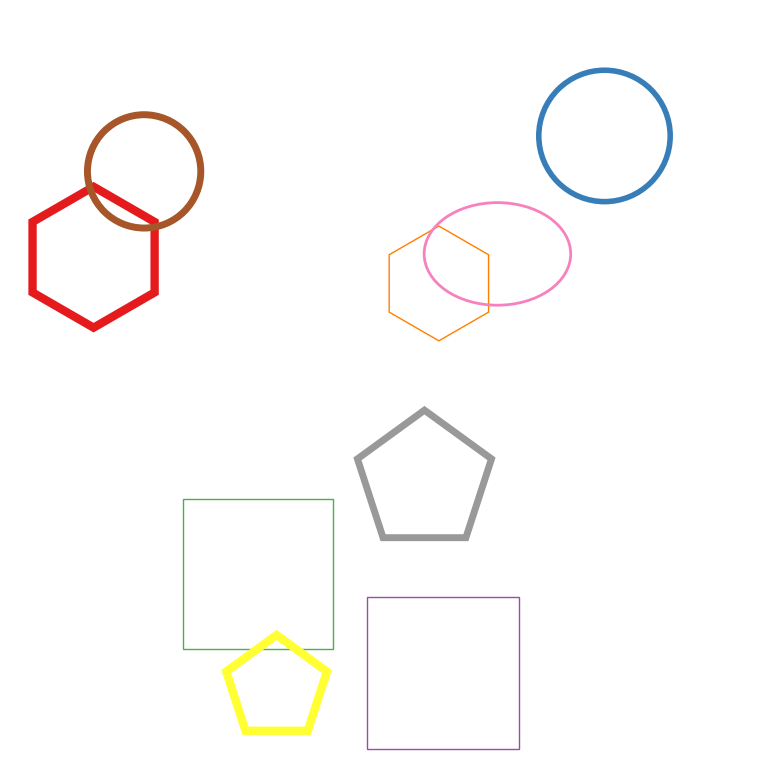[{"shape": "hexagon", "thickness": 3, "radius": 0.46, "center": [0.122, 0.666]}, {"shape": "circle", "thickness": 2, "radius": 0.43, "center": [0.785, 0.823]}, {"shape": "square", "thickness": 0.5, "radius": 0.49, "center": [0.335, 0.254]}, {"shape": "square", "thickness": 0.5, "radius": 0.49, "center": [0.575, 0.126]}, {"shape": "hexagon", "thickness": 0.5, "radius": 0.37, "center": [0.57, 0.632]}, {"shape": "pentagon", "thickness": 3, "radius": 0.34, "center": [0.359, 0.107]}, {"shape": "circle", "thickness": 2.5, "radius": 0.37, "center": [0.187, 0.777]}, {"shape": "oval", "thickness": 1, "radius": 0.48, "center": [0.646, 0.67]}, {"shape": "pentagon", "thickness": 2.5, "radius": 0.46, "center": [0.551, 0.376]}]